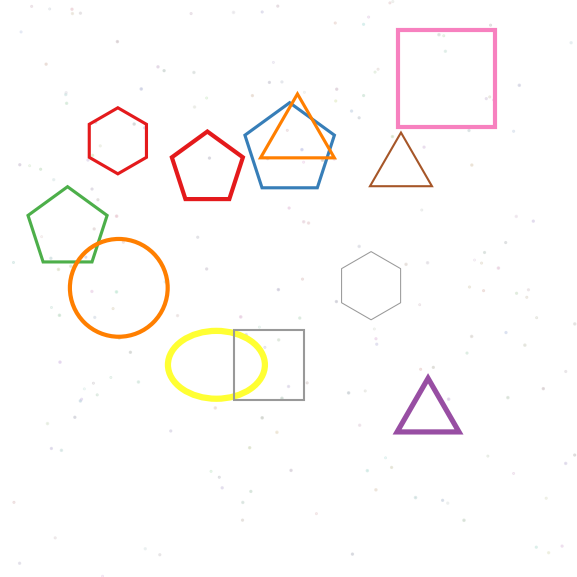[{"shape": "hexagon", "thickness": 1.5, "radius": 0.29, "center": [0.204, 0.755]}, {"shape": "pentagon", "thickness": 2, "radius": 0.32, "center": [0.359, 0.707]}, {"shape": "pentagon", "thickness": 1.5, "radius": 0.41, "center": [0.502, 0.74]}, {"shape": "pentagon", "thickness": 1.5, "radius": 0.36, "center": [0.117, 0.604]}, {"shape": "triangle", "thickness": 2.5, "radius": 0.31, "center": [0.741, 0.282]}, {"shape": "circle", "thickness": 2, "radius": 0.42, "center": [0.206, 0.501]}, {"shape": "triangle", "thickness": 1.5, "radius": 0.37, "center": [0.515, 0.763]}, {"shape": "oval", "thickness": 3, "radius": 0.42, "center": [0.375, 0.367]}, {"shape": "triangle", "thickness": 1, "radius": 0.31, "center": [0.694, 0.708]}, {"shape": "square", "thickness": 2, "radius": 0.42, "center": [0.773, 0.863]}, {"shape": "square", "thickness": 1, "radius": 0.3, "center": [0.466, 0.367]}, {"shape": "hexagon", "thickness": 0.5, "radius": 0.3, "center": [0.643, 0.504]}]